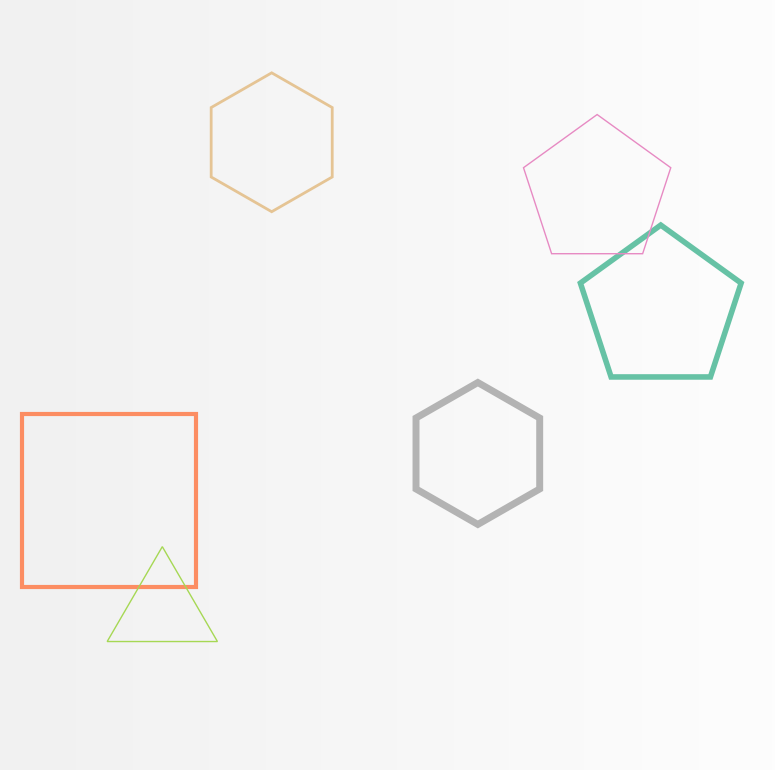[{"shape": "pentagon", "thickness": 2, "radius": 0.55, "center": [0.853, 0.599]}, {"shape": "square", "thickness": 1.5, "radius": 0.56, "center": [0.14, 0.35]}, {"shape": "pentagon", "thickness": 0.5, "radius": 0.5, "center": [0.77, 0.751]}, {"shape": "triangle", "thickness": 0.5, "radius": 0.41, "center": [0.209, 0.208]}, {"shape": "hexagon", "thickness": 1, "radius": 0.45, "center": [0.351, 0.815]}, {"shape": "hexagon", "thickness": 2.5, "radius": 0.46, "center": [0.617, 0.411]}]